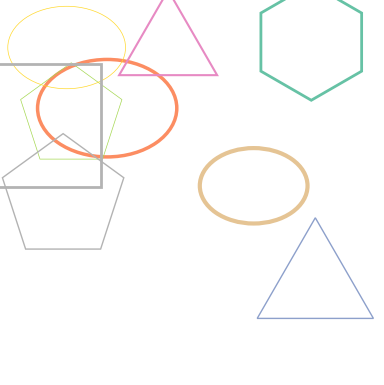[{"shape": "hexagon", "thickness": 2, "radius": 0.76, "center": [0.809, 0.891]}, {"shape": "oval", "thickness": 2.5, "radius": 0.9, "center": [0.278, 0.719]}, {"shape": "triangle", "thickness": 1, "radius": 0.87, "center": [0.819, 0.26]}, {"shape": "triangle", "thickness": 1.5, "radius": 0.73, "center": [0.437, 0.878]}, {"shape": "pentagon", "thickness": 0.5, "radius": 0.69, "center": [0.185, 0.699]}, {"shape": "oval", "thickness": 0.5, "radius": 0.76, "center": [0.173, 0.877]}, {"shape": "oval", "thickness": 3, "radius": 0.7, "center": [0.659, 0.517]}, {"shape": "pentagon", "thickness": 1, "radius": 0.83, "center": [0.164, 0.487]}, {"shape": "square", "thickness": 2, "radius": 0.8, "center": [0.103, 0.673]}]